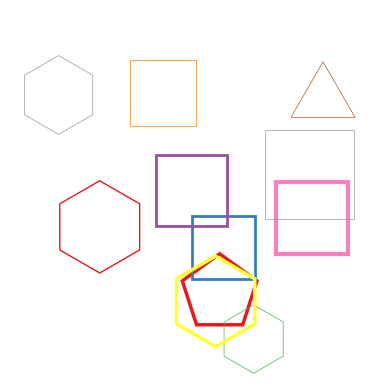[{"shape": "pentagon", "thickness": 2.5, "radius": 0.51, "center": [0.57, 0.239]}, {"shape": "hexagon", "thickness": 1, "radius": 0.6, "center": [0.259, 0.411]}, {"shape": "square", "thickness": 2, "radius": 0.41, "center": [0.581, 0.357]}, {"shape": "hexagon", "thickness": 0.5, "radius": 0.44, "center": [0.659, 0.119]}, {"shape": "square", "thickness": 2, "radius": 0.46, "center": [0.497, 0.506]}, {"shape": "square", "thickness": 0.5, "radius": 0.43, "center": [0.423, 0.757]}, {"shape": "hexagon", "thickness": 2.5, "radius": 0.59, "center": [0.56, 0.217]}, {"shape": "triangle", "thickness": 0.5, "radius": 0.48, "center": [0.839, 0.743]}, {"shape": "square", "thickness": 3, "radius": 0.47, "center": [0.81, 0.434]}, {"shape": "hexagon", "thickness": 0.5, "radius": 0.51, "center": [0.152, 0.753]}, {"shape": "square", "thickness": 0.5, "radius": 0.58, "center": [0.804, 0.547]}]